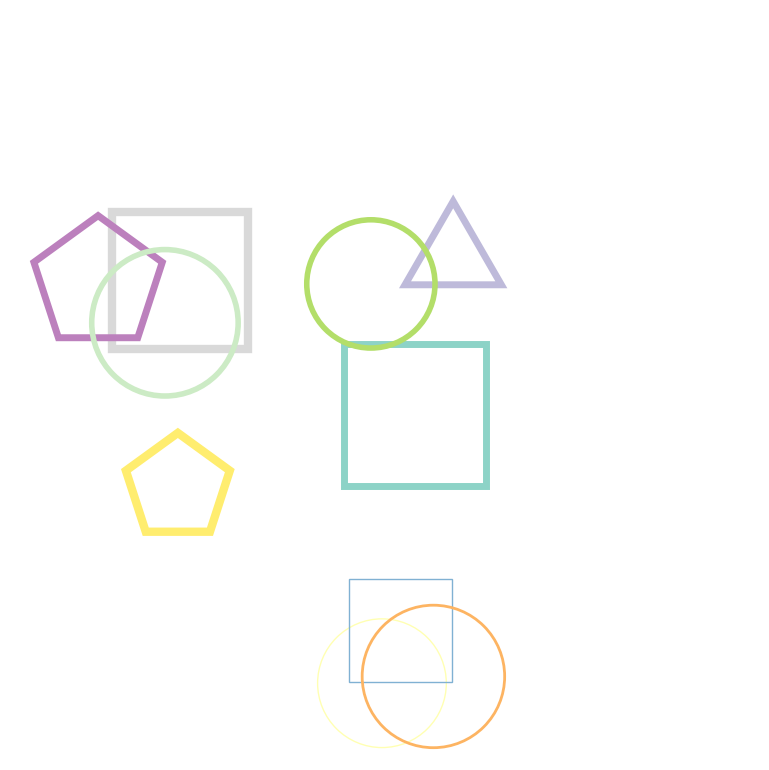[{"shape": "square", "thickness": 2.5, "radius": 0.46, "center": [0.539, 0.461]}, {"shape": "circle", "thickness": 0.5, "radius": 0.42, "center": [0.496, 0.113]}, {"shape": "triangle", "thickness": 2.5, "radius": 0.36, "center": [0.589, 0.666]}, {"shape": "square", "thickness": 0.5, "radius": 0.33, "center": [0.52, 0.181]}, {"shape": "circle", "thickness": 1, "radius": 0.46, "center": [0.563, 0.121]}, {"shape": "circle", "thickness": 2, "radius": 0.42, "center": [0.482, 0.631]}, {"shape": "square", "thickness": 3, "radius": 0.44, "center": [0.234, 0.636]}, {"shape": "pentagon", "thickness": 2.5, "radius": 0.44, "center": [0.127, 0.632]}, {"shape": "circle", "thickness": 2, "radius": 0.48, "center": [0.214, 0.581]}, {"shape": "pentagon", "thickness": 3, "radius": 0.35, "center": [0.231, 0.367]}]